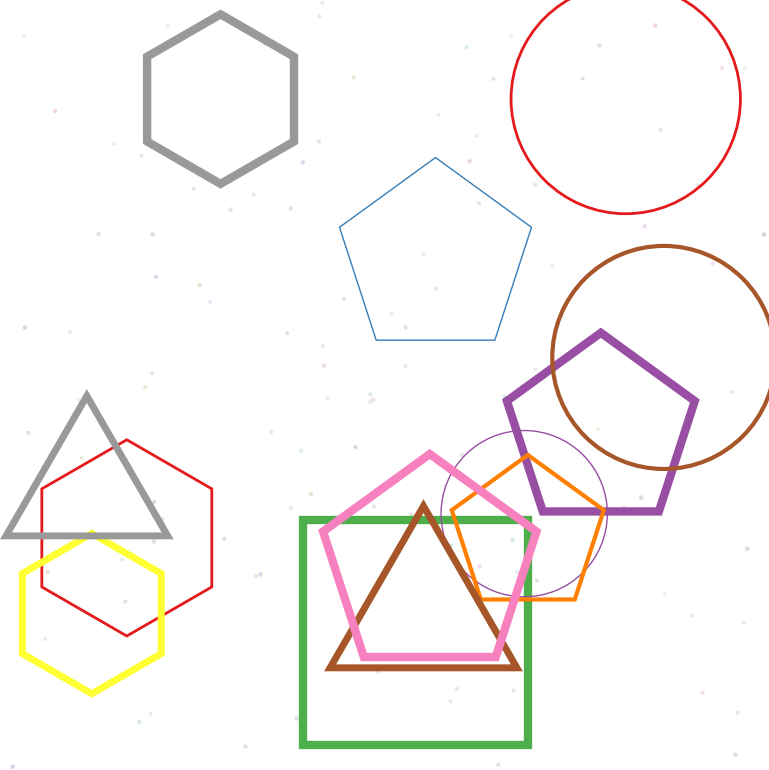[{"shape": "circle", "thickness": 1, "radius": 0.74, "center": [0.813, 0.871]}, {"shape": "hexagon", "thickness": 1, "radius": 0.64, "center": [0.165, 0.301]}, {"shape": "pentagon", "thickness": 0.5, "radius": 0.66, "center": [0.566, 0.664]}, {"shape": "square", "thickness": 3, "radius": 0.73, "center": [0.539, 0.179]}, {"shape": "pentagon", "thickness": 3, "radius": 0.64, "center": [0.78, 0.44]}, {"shape": "circle", "thickness": 0.5, "radius": 0.54, "center": [0.681, 0.333]}, {"shape": "pentagon", "thickness": 1.5, "radius": 0.52, "center": [0.685, 0.305]}, {"shape": "hexagon", "thickness": 2.5, "radius": 0.52, "center": [0.119, 0.203]}, {"shape": "circle", "thickness": 1.5, "radius": 0.72, "center": [0.862, 0.536]}, {"shape": "triangle", "thickness": 2.5, "radius": 0.7, "center": [0.55, 0.203]}, {"shape": "pentagon", "thickness": 3, "radius": 0.73, "center": [0.558, 0.265]}, {"shape": "triangle", "thickness": 2.5, "radius": 0.61, "center": [0.113, 0.365]}, {"shape": "hexagon", "thickness": 3, "radius": 0.55, "center": [0.286, 0.871]}]